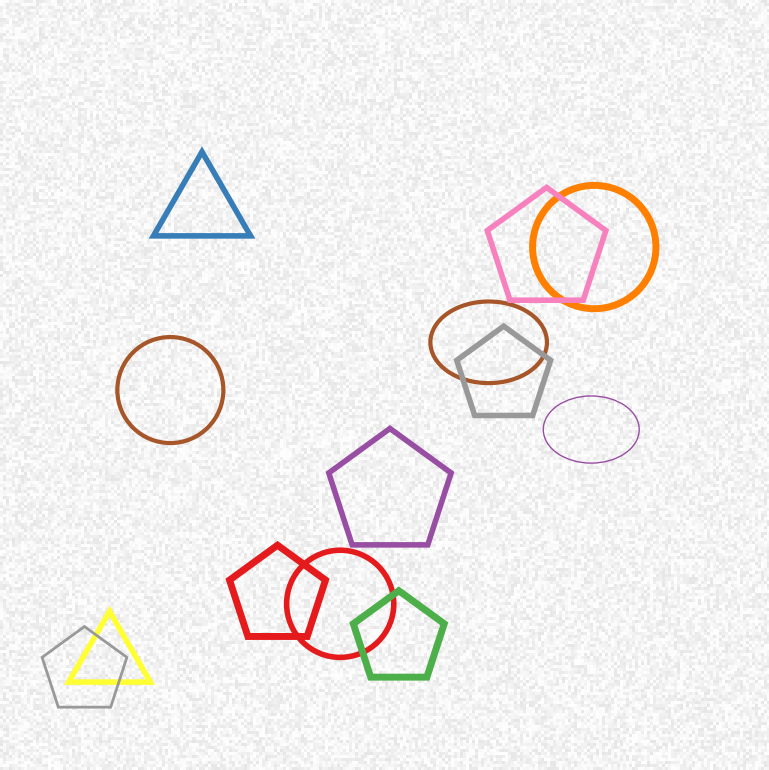[{"shape": "circle", "thickness": 2, "radius": 0.35, "center": [0.442, 0.216]}, {"shape": "pentagon", "thickness": 2.5, "radius": 0.33, "center": [0.36, 0.226]}, {"shape": "triangle", "thickness": 2, "radius": 0.36, "center": [0.262, 0.73]}, {"shape": "pentagon", "thickness": 2.5, "radius": 0.31, "center": [0.518, 0.171]}, {"shape": "oval", "thickness": 0.5, "radius": 0.31, "center": [0.768, 0.442]}, {"shape": "pentagon", "thickness": 2, "radius": 0.42, "center": [0.506, 0.36]}, {"shape": "circle", "thickness": 2.5, "radius": 0.4, "center": [0.772, 0.679]}, {"shape": "triangle", "thickness": 2, "radius": 0.31, "center": [0.142, 0.145]}, {"shape": "circle", "thickness": 1.5, "radius": 0.34, "center": [0.221, 0.493]}, {"shape": "oval", "thickness": 1.5, "radius": 0.38, "center": [0.635, 0.555]}, {"shape": "pentagon", "thickness": 2, "radius": 0.4, "center": [0.71, 0.676]}, {"shape": "pentagon", "thickness": 2, "radius": 0.32, "center": [0.654, 0.512]}, {"shape": "pentagon", "thickness": 1, "radius": 0.29, "center": [0.11, 0.128]}]